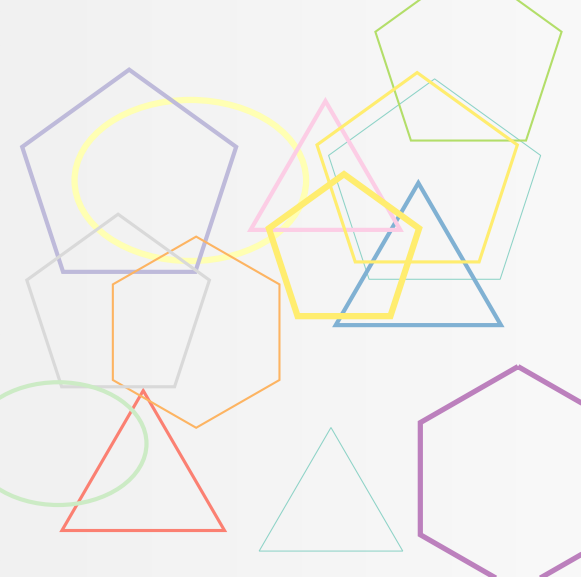[{"shape": "pentagon", "thickness": 0.5, "radius": 0.96, "center": [0.748, 0.671]}, {"shape": "triangle", "thickness": 0.5, "radius": 0.71, "center": [0.569, 0.116]}, {"shape": "oval", "thickness": 3, "radius": 1.0, "center": [0.327, 0.687]}, {"shape": "pentagon", "thickness": 2, "radius": 0.97, "center": [0.222, 0.685]}, {"shape": "triangle", "thickness": 1.5, "radius": 0.81, "center": [0.246, 0.161]}, {"shape": "triangle", "thickness": 2, "radius": 0.82, "center": [0.72, 0.518]}, {"shape": "hexagon", "thickness": 1, "radius": 0.83, "center": [0.337, 0.424]}, {"shape": "pentagon", "thickness": 1, "radius": 0.84, "center": [0.806, 0.892]}, {"shape": "triangle", "thickness": 2, "radius": 0.74, "center": [0.56, 0.675]}, {"shape": "pentagon", "thickness": 1.5, "radius": 0.83, "center": [0.203, 0.463]}, {"shape": "hexagon", "thickness": 2.5, "radius": 0.97, "center": [0.891, 0.17]}, {"shape": "oval", "thickness": 2, "radius": 0.76, "center": [0.1, 0.231]}, {"shape": "pentagon", "thickness": 1.5, "radius": 0.91, "center": [0.718, 0.692]}, {"shape": "pentagon", "thickness": 3, "radius": 0.68, "center": [0.592, 0.562]}]